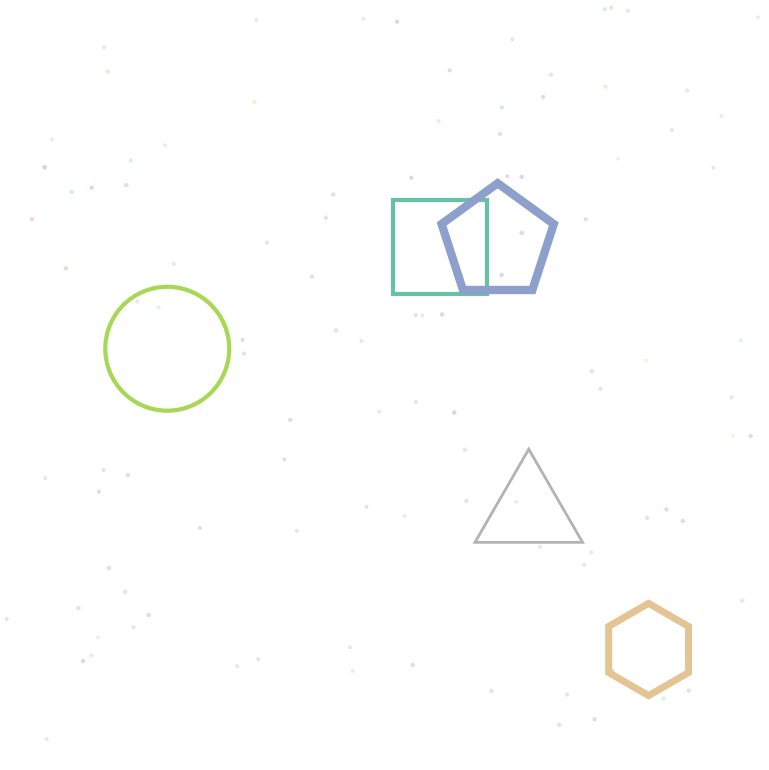[{"shape": "square", "thickness": 1.5, "radius": 0.31, "center": [0.571, 0.679]}, {"shape": "pentagon", "thickness": 3, "radius": 0.38, "center": [0.646, 0.685]}, {"shape": "circle", "thickness": 1.5, "radius": 0.4, "center": [0.217, 0.547]}, {"shape": "hexagon", "thickness": 2.5, "radius": 0.3, "center": [0.842, 0.156]}, {"shape": "triangle", "thickness": 1, "radius": 0.4, "center": [0.687, 0.336]}]